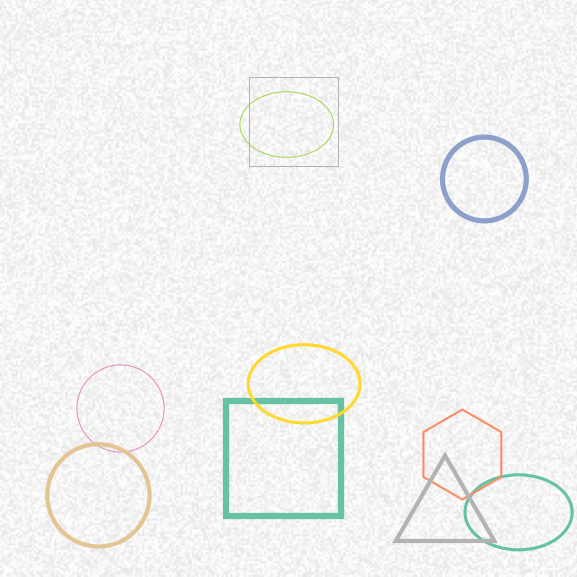[{"shape": "square", "thickness": 3, "radius": 0.5, "center": [0.491, 0.205]}, {"shape": "oval", "thickness": 1.5, "radius": 0.46, "center": [0.898, 0.112]}, {"shape": "hexagon", "thickness": 1, "radius": 0.39, "center": [0.801, 0.212]}, {"shape": "circle", "thickness": 2.5, "radius": 0.36, "center": [0.839, 0.689]}, {"shape": "circle", "thickness": 0.5, "radius": 0.38, "center": [0.209, 0.292]}, {"shape": "oval", "thickness": 0.5, "radius": 0.41, "center": [0.497, 0.783]}, {"shape": "oval", "thickness": 1.5, "radius": 0.48, "center": [0.527, 0.334]}, {"shape": "circle", "thickness": 2, "radius": 0.44, "center": [0.17, 0.141]}, {"shape": "triangle", "thickness": 2, "radius": 0.49, "center": [0.771, 0.112]}, {"shape": "square", "thickness": 0.5, "radius": 0.38, "center": [0.509, 0.789]}]